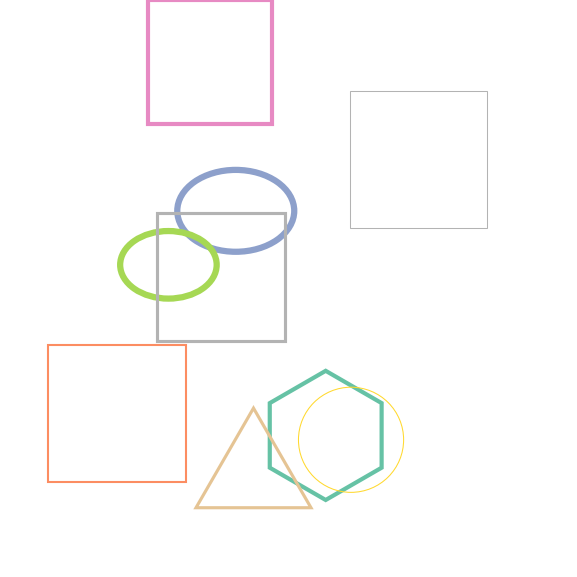[{"shape": "hexagon", "thickness": 2, "radius": 0.56, "center": [0.564, 0.245]}, {"shape": "square", "thickness": 1, "radius": 0.6, "center": [0.202, 0.283]}, {"shape": "oval", "thickness": 3, "radius": 0.51, "center": [0.408, 0.634]}, {"shape": "square", "thickness": 2, "radius": 0.53, "center": [0.363, 0.892]}, {"shape": "oval", "thickness": 3, "radius": 0.42, "center": [0.292, 0.541]}, {"shape": "circle", "thickness": 0.5, "radius": 0.46, "center": [0.608, 0.238]}, {"shape": "triangle", "thickness": 1.5, "radius": 0.57, "center": [0.439, 0.177]}, {"shape": "square", "thickness": 0.5, "radius": 0.59, "center": [0.725, 0.723]}, {"shape": "square", "thickness": 1.5, "radius": 0.56, "center": [0.382, 0.519]}]